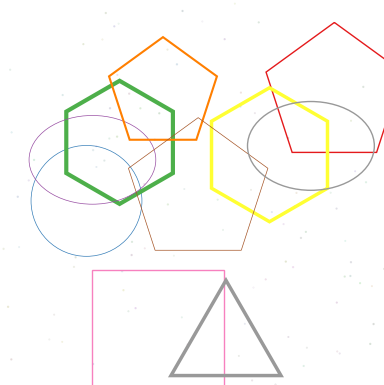[{"shape": "pentagon", "thickness": 1, "radius": 0.93, "center": [0.868, 0.755]}, {"shape": "circle", "thickness": 0.5, "radius": 0.72, "center": [0.225, 0.478]}, {"shape": "hexagon", "thickness": 3, "radius": 0.8, "center": [0.311, 0.63]}, {"shape": "oval", "thickness": 0.5, "radius": 0.82, "center": [0.24, 0.585]}, {"shape": "pentagon", "thickness": 1.5, "radius": 0.74, "center": [0.423, 0.756]}, {"shape": "hexagon", "thickness": 2.5, "radius": 0.87, "center": [0.7, 0.598]}, {"shape": "pentagon", "thickness": 0.5, "radius": 0.95, "center": [0.515, 0.504]}, {"shape": "square", "thickness": 1, "radius": 0.86, "center": [0.41, 0.127]}, {"shape": "oval", "thickness": 1, "radius": 0.82, "center": [0.808, 0.621]}, {"shape": "triangle", "thickness": 2.5, "radius": 0.82, "center": [0.587, 0.107]}]